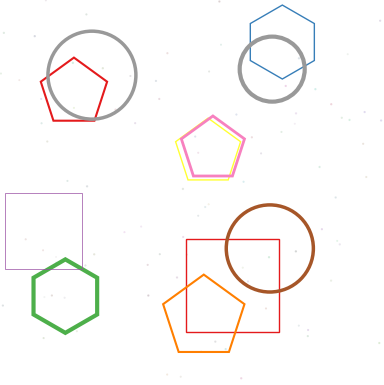[{"shape": "pentagon", "thickness": 1.5, "radius": 0.45, "center": [0.192, 0.76]}, {"shape": "square", "thickness": 1, "radius": 0.6, "center": [0.604, 0.258]}, {"shape": "hexagon", "thickness": 1, "radius": 0.48, "center": [0.733, 0.891]}, {"shape": "hexagon", "thickness": 3, "radius": 0.48, "center": [0.17, 0.231]}, {"shape": "square", "thickness": 0.5, "radius": 0.5, "center": [0.113, 0.4]}, {"shape": "pentagon", "thickness": 1.5, "radius": 0.56, "center": [0.529, 0.176]}, {"shape": "pentagon", "thickness": 1, "radius": 0.44, "center": [0.541, 0.604]}, {"shape": "circle", "thickness": 2.5, "radius": 0.57, "center": [0.701, 0.355]}, {"shape": "pentagon", "thickness": 2, "radius": 0.43, "center": [0.553, 0.613]}, {"shape": "circle", "thickness": 3, "radius": 0.42, "center": [0.707, 0.82]}, {"shape": "circle", "thickness": 2.5, "radius": 0.57, "center": [0.239, 0.805]}]